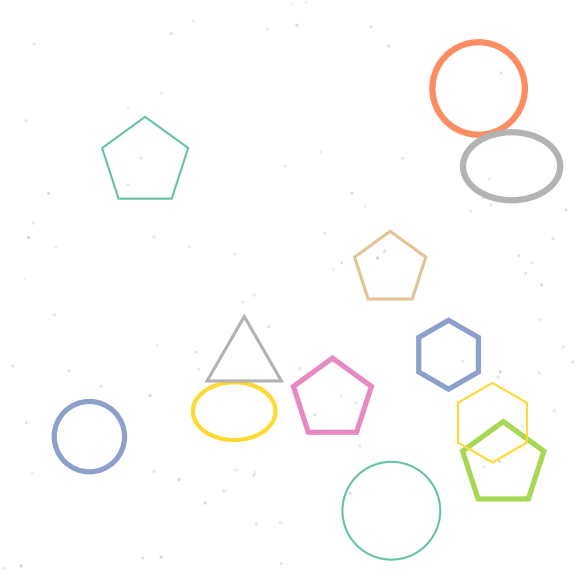[{"shape": "pentagon", "thickness": 1, "radius": 0.39, "center": [0.251, 0.719]}, {"shape": "circle", "thickness": 1, "radius": 0.42, "center": [0.678, 0.115]}, {"shape": "circle", "thickness": 3, "radius": 0.4, "center": [0.829, 0.846]}, {"shape": "hexagon", "thickness": 2.5, "radius": 0.3, "center": [0.777, 0.385]}, {"shape": "circle", "thickness": 2.5, "radius": 0.3, "center": [0.155, 0.243]}, {"shape": "pentagon", "thickness": 2.5, "radius": 0.36, "center": [0.576, 0.308]}, {"shape": "pentagon", "thickness": 2.5, "radius": 0.37, "center": [0.871, 0.195]}, {"shape": "oval", "thickness": 2, "radius": 0.36, "center": [0.406, 0.287]}, {"shape": "hexagon", "thickness": 1, "radius": 0.34, "center": [0.853, 0.267]}, {"shape": "pentagon", "thickness": 1.5, "radius": 0.32, "center": [0.676, 0.534]}, {"shape": "triangle", "thickness": 1.5, "radius": 0.37, "center": [0.423, 0.377]}, {"shape": "oval", "thickness": 3, "radius": 0.42, "center": [0.886, 0.711]}]